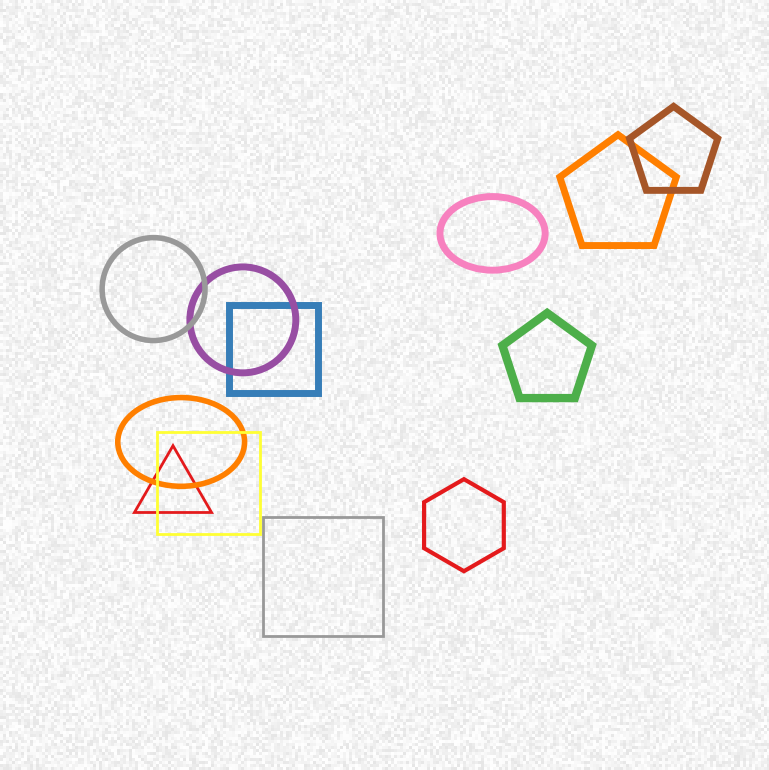[{"shape": "hexagon", "thickness": 1.5, "radius": 0.3, "center": [0.603, 0.318]}, {"shape": "triangle", "thickness": 1, "radius": 0.29, "center": [0.225, 0.363]}, {"shape": "square", "thickness": 2.5, "radius": 0.29, "center": [0.355, 0.547]}, {"shape": "pentagon", "thickness": 3, "radius": 0.31, "center": [0.711, 0.532]}, {"shape": "circle", "thickness": 2.5, "radius": 0.34, "center": [0.315, 0.585]}, {"shape": "pentagon", "thickness": 2.5, "radius": 0.4, "center": [0.803, 0.745]}, {"shape": "oval", "thickness": 2, "radius": 0.41, "center": [0.235, 0.426]}, {"shape": "square", "thickness": 1, "radius": 0.33, "center": [0.271, 0.373]}, {"shape": "pentagon", "thickness": 2.5, "radius": 0.3, "center": [0.875, 0.802]}, {"shape": "oval", "thickness": 2.5, "radius": 0.34, "center": [0.64, 0.697]}, {"shape": "circle", "thickness": 2, "radius": 0.33, "center": [0.199, 0.625]}, {"shape": "square", "thickness": 1, "radius": 0.39, "center": [0.419, 0.251]}]